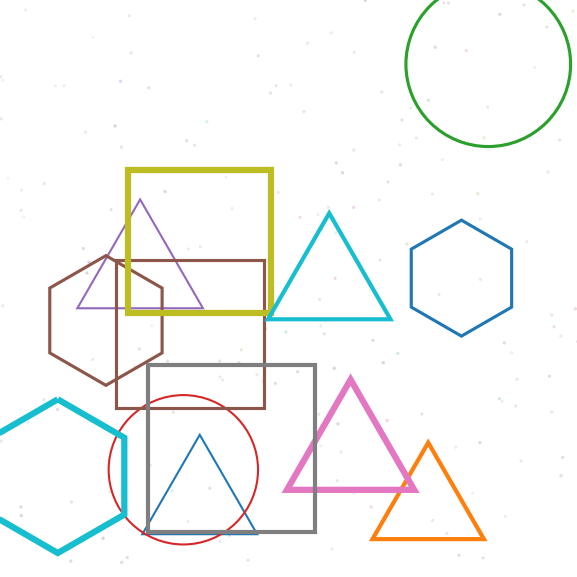[{"shape": "triangle", "thickness": 1, "radius": 0.57, "center": [0.346, 0.131]}, {"shape": "hexagon", "thickness": 1.5, "radius": 0.5, "center": [0.799, 0.518]}, {"shape": "triangle", "thickness": 2, "radius": 0.56, "center": [0.741, 0.121]}, {"shape": "circle", "thickness": 1.5, "radius": 0.71, "center": [0.845, 0.888]}, {"shape": "circle", "thickness": 1, "radius": 0.65, "center": [0.317, 0.186]}, {"shape": "triangle", "thickness": 1, "radius": 0.63, "center": [0.243, 0.528]}, {"shape": "hexagon", "thickness": 1.5, "radius": 0.56, "center": [0.183, 0.444]}, {"shape": "square", "thickness": 1.5, "radius": 0.64, "center": [0.329, 0.421]}, {"shape": "triangle", "thickness": 3, "radius": 0.64, "center": [0.607, 0.215]}, {"shape": "square", "thickness": 2, "radius": 0.72, "center": [0.401, 0.223]}, {"shape": "square", "thickness": 3, "radius": 0.62, "center": [0.346, 0.581]}, {"shape": "hexagon", "thickness": 3, "radius": 0.67, "center": [0.1, 0.175]}, {"shape": "triangle", "thickness": 2, "radius": 0.61, "center": [0.57, 0.507]}]